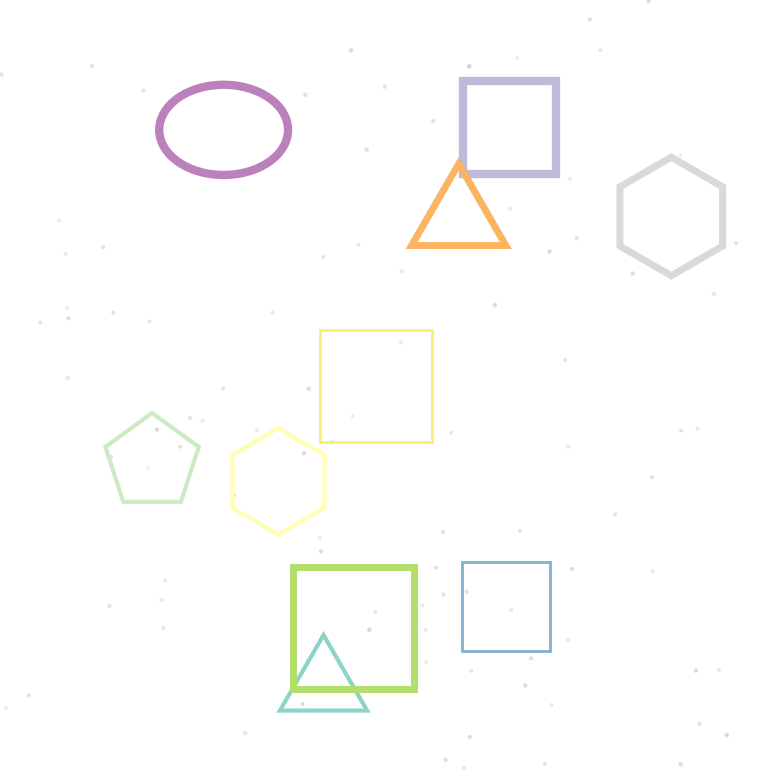[{"shape": "triangle", "thickness": 1.5, "radius": 0.33, "center": [0.42, 0.11]}, {"shape": "hexagon", "thickness": 1.5, "radius": 0.34, "center": [0.362, 0.375]}, {"shape": "square", "thickness": 3, "radius": 0.3, "center": [0.662, 0.834]}, {"shape": "square", "thickness": 1, "radius": 0.29, "center": [0.657, 0.212]}, {"shape": "triangle", "thickness": 2.5, "radius": 0.35, "center": [0.596, 0.716]}, {"shape": "square", "thickness": 2.5, "radius": 0.39, "center": [0.459, 0.184]}, {"shape": "hexagon", "thickness": 2.5, "radius": 0.38, "center": [0.872, 0.719]}, {"shape": "oval", "thickness": 3, "radius": 0.42, "center": [0.29, 0.831]}, {"shape": "pentagon", "thickness": 1.5, "radius": 0.32, "center": [0.198, 0.4]}, {"shape": "square", "thickness": 1, "radius": 0.36, "center": [0.489, 0.498]}]